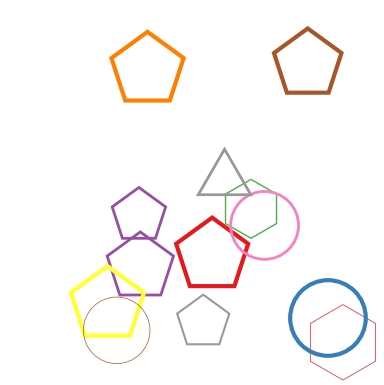[{"shape": "pentagon", "thickness": 3, "radius": 0.49, "center": [0.551, 0.336]}, {"shape": "hexagon", "thickness": 0.5, "radius": 0.49, "center": [0.891, 0.111]}, {"shape": "circle", "thickness": 3, "radius": 0.49, "center": [0.852, 0.174]}, {"shape": "hexagon", "thickness": 1, "radius": 0.38, "center": [0.652, 0.458]}, {"shape": "pentagon", "thickness": 2, "radius": 0.36, "center": [0.361, 0.44]}, {"shape": "pentagon", "thickness": 2, "radius": 0.45, "center": [0.364, 0.307]}, {"shape": "pentagon", "thickness": 3, "radius": 0.49, "center": [0.383, 0.819]}, {"shape": "pentagon", "thickness": 3, "radius": 0.5, "center": [0.279, 0.209]}, {"shape": "pentagon", "thickness": 3, "radius": 0.46, "center": [0.799, 0.834]}, {"shape": "circle", "thickness": 0.5, "radius": 0.43, "center": [0.303, 0.142]}, {"shape": "circle", "thickness": 2, "radius": 0.44, "center": [0.687, 0.415]}, {"shape": "pentagon", "thickness": 1.5, "radius": 0.36, "center": [0.528, 0.163]}, {"shape": "triangle", "thickness": 2, "radius": 0.39, "center": [0.583, 0.534]}]